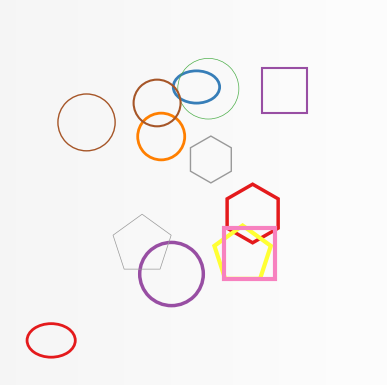[{"shape": "hexagon", "thickness": 2.5, "radius": 0.38, "center": [0.652, 0.445]}, {"shape": "oval", "thickness": 2, "radius": 0.31, "center": [0.132, 0.116]}, {"shape": "oval", "thickness": 2, "radius": 0.3, "center": [0.507, 0.774]}, {"shape": "circle", "thickness": 0.5, "radius": 0.39, "center": [0.538, 0.77]}, {"shape": "circle", "thickness": 2.5, "radius": 0.41, "center": [0.443, 0.288]}, {"shape": "square", "thickness": 1.5, "radius": 0.29, "center": [0.734, 0.765]}, {"shape": "circle", "thickness": 2, "radius": 0.3, "center": [0.416, 0.645]}, {"shape": "pentagon", "thickness": 3, "radius": 0.38, "center": [0.626, 0.338]}, {"shape": "circle", "thickness": 1, "radius": 0.37, "center": [0.223, 0.682]}, {"shape": "circle", "thickness": 1.5, "radius": 0.3, "center": [0.405, 0.733]}, {"shape": "square", "thickness": 3, "radius": 0.33, "center": [0.644, 0.342]}, {"shape": "pentagon", "thickness": 0.5, "radius": 0.39, "center": [0.367, 0.365]}, {"shape": "hexagon", "thickness": 1, "radius": 0.3, "center": [0.544, 0.586]}]